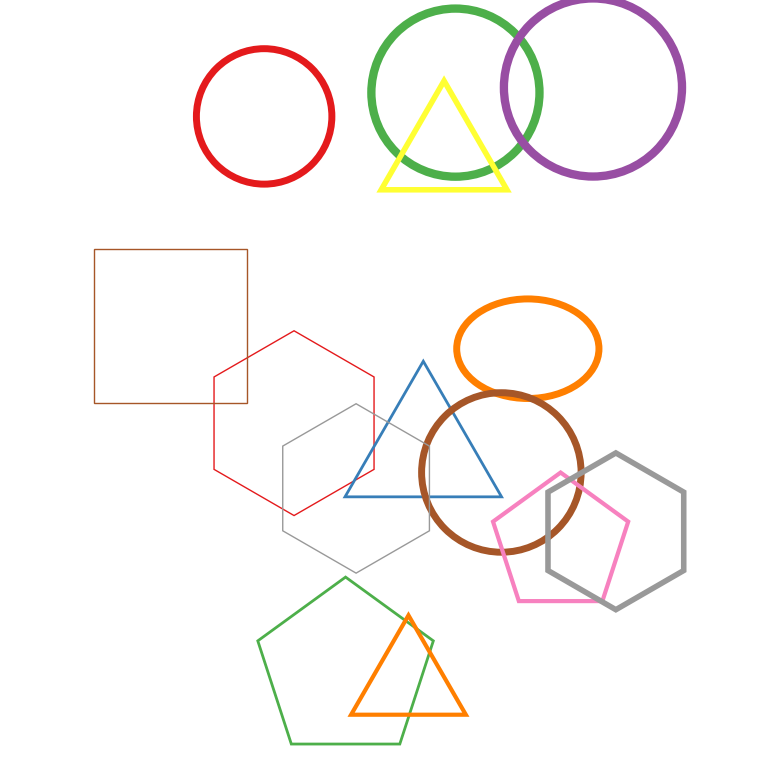[{"shape": "hexagon", "thickness": 0.5, "radius": 0.6, "center": [0.382, 0.45]}, {"shape": "circle", "thickness": 2.5, "radius": 0.44, "center": [0.343, 0.849]}, {"shape": "triangle", "thickness": 1, "radius": 0.59, "center": [0.55, 0.413]}, {"shape": "pentagon", "thickness": 1, "radius": 0.6, "center": [0.449, 0.131]}, {"shape": "circle", "thickness": 3, "radius": 0.55, "center": [0.591, 0.88]}, {"shape": "circle", "thickness": 3, "radius": 0.58, "center": [0.77, 0.886]}, {"shape": "oval", "thickness": 2.5, "radius": 0.46, "center": [0.685, 0.547]}, {"shape": "triangle", "thickness": 1.5, "radius": 0.43, "center": [0.53, 0.115]}, {"shape": "triangle", "thickness": 2, "radius": 0.47, "center": [0.577, 0.801]}, {"shape": "circle", "thickness": 2.5, "radius": 0.52, "center": [0.651, 0.386]}, {"shape": "square", "thickness": 0.5, "radius": 0.5, "center": [0.221, 0.577]}, {"shape": "pentagon", "thickness": 1.5, "radius": 0.46, "center": [0.728, 0.294]}, {"shape": "hexagon", "thickness": 0.5, "radius": 0.55, "center": [0.462, 0.366]}, {"shape": "hexagon", "thickness": 2, "radius": 0.51, "center": [0.8, 0.31]}]